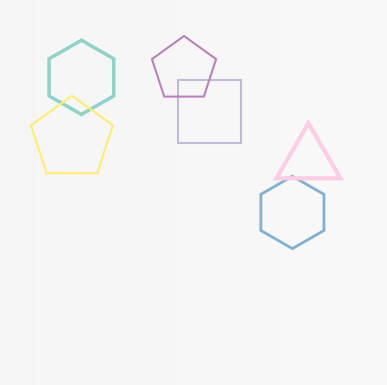[{"shape": "hexagon", "thickness": 2.5, "radius": 0.48, "center": [0.21, 0.799]}, {"shape": "square", "thickness": 1.5, "radius": 0.41, "center": [0.542, 0.71]}, {"shape": "hexagon", "thickness": 2, "radius": 0.47, "center": [0.755, 0.448]}, {"shape": "triangle", "thickness": 3, "radius": 0.48, "center": [0.796, 0.585]}, {"shape": "pentagon", "thickness": 1.5, "radius": 0.44, "center": [0.475, 0.819]}, {"shape": "pentagon", "thickness": 1.5, "radius": 0.56, "center": [0.186, 0.64]}]